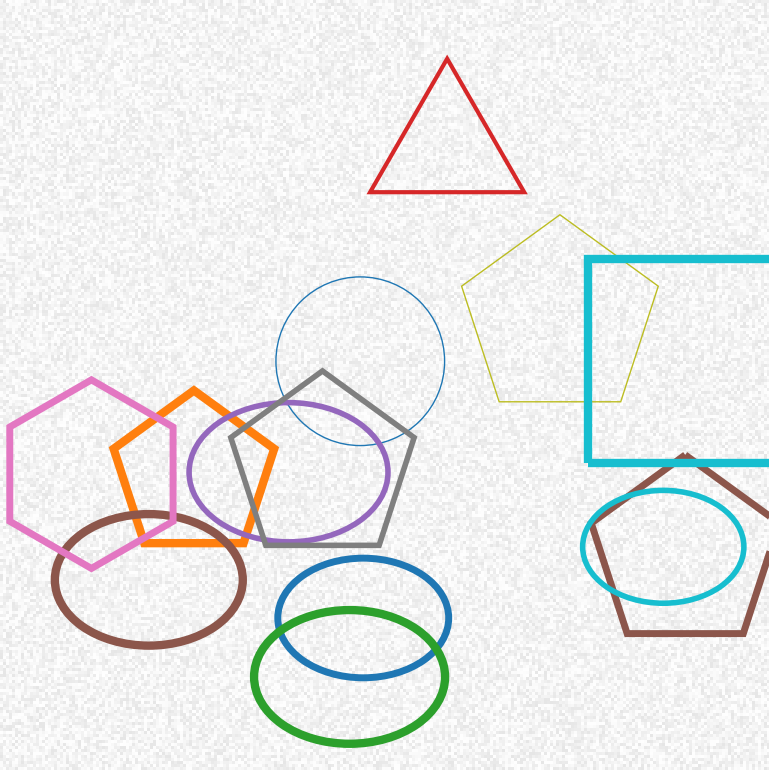[{"shape": "circle", "thickness": 0.5, "radius": 0.55, "center": [0.468, 0.531]}, {"shape": "oval", "thickness": 2.5, "radius": 0.55, "center": [0.472, 0.197]}, {"shape": "pentagon", "thickness": 3, "radius": 0.55, "center": [0.252, 0.383]}, {"shape": "oval", "thickness": 3, "radius": 0.62, "center": [0.454, 0.121]}, {"shape": "triangle", "thickness": 1.5, "radius": 0.58, "center": [0.581, 0.808]}, {"shape": "oval", "thickness": 2, "radius": 0.65, "center": [0.375, 0.387]}, {"shape": "pentagon", "thickness": 2.5, "radius": 0.64, "center": [0.89, 0.281]}, {"shape": "oval", "thickness": 3, "radius": 0.61, "center": [0.193, 0.247]}, {"shape": "hexagon", "thickness": 2.5, "radius": 0.61, "center": [0.119, 0.384]}, {"shape": "pentagon", "thickness": 2, "radius": 0.63, "center": [0.419, 0.393]}, {"shape": "pentagon", "thickness": 0.5, "radius": 0.67, "center": [0.727, 0.587]}, {"shape": "square", "thickness": 3, "radius": 0.66, "center": [0.896, 0.532]}, {"shape": "oval", "thickness": 2, "radius": 0.52, "center": [0.861, 0.29]}]